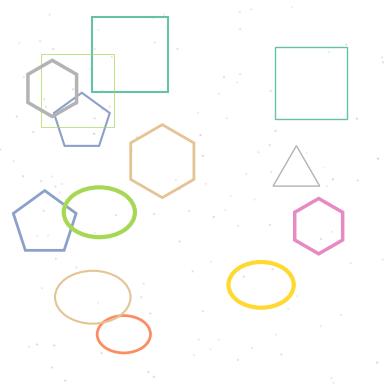[{"shape": "square", "thickness": 1, "radius": 0.47, "center": [0.807, 0.783]}, {"shape": "square", "thickness": 1.5, "radius": 0.49, "center": [0.338, 0.858]}, {"shape": "oval", "thickness": 2, "radius": 0.35, "center": [0.322, 0.132]}, {"shape": "pentagon", "thickness": 1.5, "radius": 0.38, "center": [0.213, 0.683]}, {"shape": "pentagon", "thickness": 2, "radius": 0.43, "center": [0.116, 0.419]}, {"shape": "hexagon", "thickness": 2.5, "radius": 0.36, "center": [0.828, 0.413]}, {"shape": "oval", "thickness": 3, "radius": 0.46, "center": [0.258, 0.449]}, {"shape": "square", "thickness": 0.5, "radius": 0.47, "center": [0.201, 0.765]}, {"shape": "oval", "thickness": 3, "radius": 0.42, "center": [0.678, 0.26]}, {"shape": "oval", "thickness": 1.5, "radius": 0.49, "center": [0.241, 0.228]}, {"shape": "hexagon", "thickness": 2, "radius": 0.47, "center": [0.422, 0.581]}, {"shape": "triangle", "thickness": 1, "radius": 0.35, "center": [0.77, 0.552]}, {"shape": "hexagon", "thickness": 2.5, "radius": 0.36, "center": [0.136, 0.77]}]